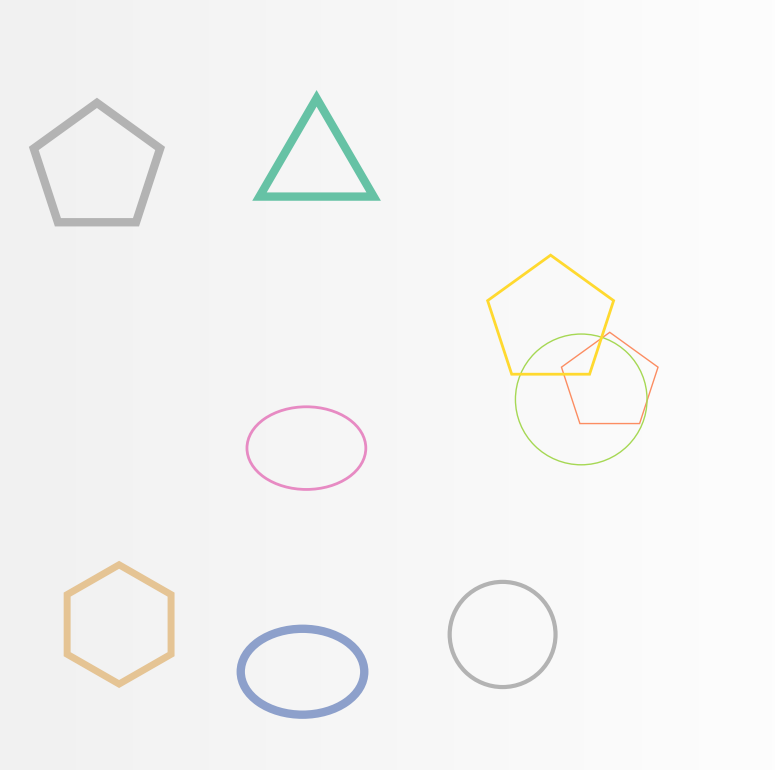[{"shape": "triangle", "thickness": 3, "radius": 0.43, "center": [0.408, 0.787]}, {"shape": "pentagon", "thickness": 0.5, "radius": 0.33, "center": [0.787, 0.503]}, {"shape": "oval", "thickness": 3, "radius": 0.4, "center": [0.39, 0.128]}, {"shape": "oval", "thickness": 1, "radius": 0.38, "center": [0.395, 0.418]}, {"shape": "circle", "thickness": 0.5, "radius": 0.42, "center": [0.75, 0.481]}, {"shape": "pentagon", "thickness": 1, "radius": 0.43, "center": [0.71, 0.583]}, {"shape": "hexagon", "thickness": 2.5, "radius": 0.39, "center": [0.154, 0.189]}, {"shape": "pentagon", "thickness": 3, "radius": 0.43, "center": [0.125, 0.781]}, {"shape": "circle", "thickness": 1.5, "radius": 0.34, "center": [0.649, 0.176]}]